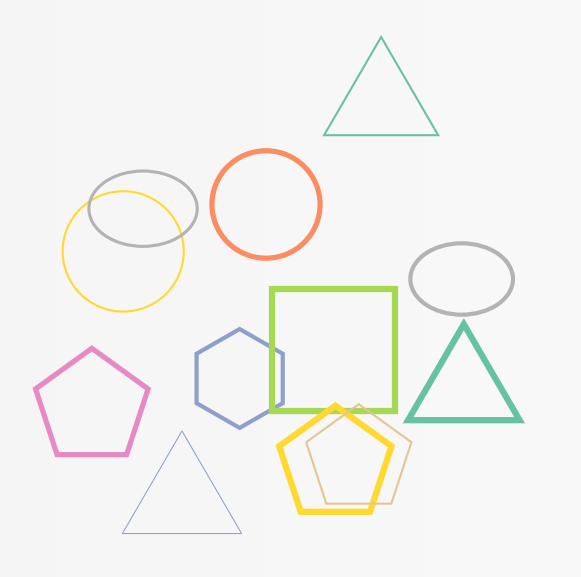[{"shape": "triangle", "thickness": 1, "radius": 0.57, "center": [0.656, 0.822]}, {"shape": "triangle", "thickness": 3, "radius": 0.55, "center": [0.798, 0.327]}, {"shape": "circle", "thickness": 2.5, "radius": 0.47, "center": [0.458, 0.645]}, {"shape": "hexagon", "thickness": 2, "radius": 0.43, "center": [0.412, 0.344]}, {"shape": "triangle", "thickness": 0.5, "radius": 0.59, "center": [0.313, 0.134]}, {"shape": "pentagon", "thickness": 2.5, "radius": 0.51, "center": [0.158, 0.294]}, {"shape": "square", "thickness": 3, "radius": 0.53, "center": [0.574, 0.392]}, {"shape": "circle", "thickness": 1, "radius": 0.52, "center": [0.212, 0.564]}, {"shape": "pentagon", "thickness": 3, "radius": 0.51, "center": [0.577, 0.195]}, {"shape": "pentagon", "thickness": 1, "radius": 0.48, "center": [0.617, 0.204]}, {"shape": "oval", "thickness": 2, "radius": 0.44, "center": [0.794, 0.516]}, {"shape": "oval", "thickness": 1.5, "radius": 0.47, "center": [0.246, 0.638]}]